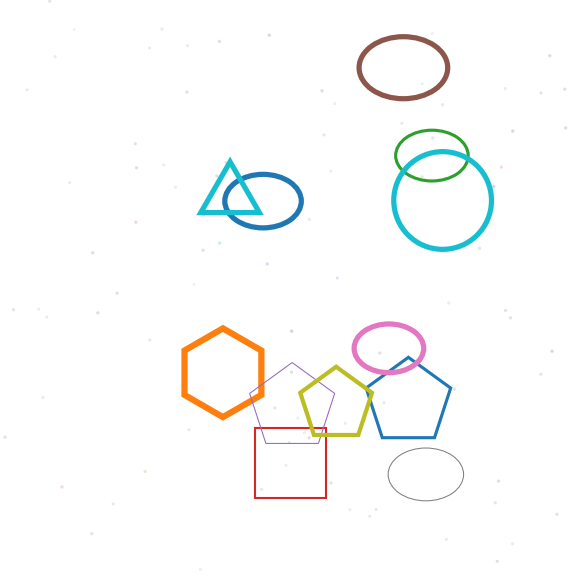[{"shape": "oval", "thickness": 2.5, "radius": 0.33, "center": [0.456, 0.651]}, {"shape": "pentagon", "thickness": 1.5, "radius": 0.38, "center": [0.707, 0.303]}, {"shape": "hexagon", "thickness": 3, "radius": 0.38, "center": [0.386, 0.354]}, {"shape": "oval", "thickness": 1.5, "radius": 0.31, "center": [0.748, 0.73]}, {"shape": "square", "thickness": 1, "radius": 0.31, "center": [0.503, 0.197]}, {"shape": "pentagon", "thickness": 0.5, "radius": 0.39, "center": [0.506, 0.294]}, {"shape": "oval", "thickness": 2.5, "radius": 0.38, "center": [0.699, 0.882]}, {"shape": "oval", "thickness": 2.5, "radius": 0.3, "center": [0.673, 0.396]}, {"shape": "oval", "thickness": 0.5, "radius": 0.33, "center": [0.737, 0.178]}, {"shape": "pentagon", "thickness": 2, "radius": 0.33, "center": [0.582, 0.299]}, {"shape": "circle", "thickness": 2.5, "radius": 0.42, "center": [0.766, 0.652]}, {"shape": "triangle", "thickness": 2.5, "radius": 0.29, "center": [0.398, 0.66]}]